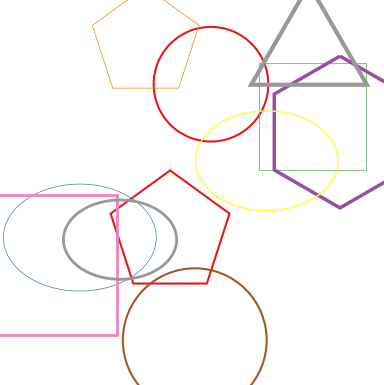[{"shape": "circle", "thickness": 1.5, "radius": 0.74, "center": [0.548, 0.781]}, {"shape": "pentagon", "thickness": 1.5, "radius": 0.81, "center": [0.442, 0.395]}, {"shape": "oval", "thickness": 0.5, "radius": 0.99, "center": [0.207, 0.383]}, {"shape": "square", "thickness": 0.5, "radius": 0.69, "center": [0.812, 0.698]}, {"shape": "hexagon", "thickness": 2.5, "radius": 0.99, "center": [0.883, 0.657]}, {"shape": "pentagon", "thickness": 0.5, "radius": 0.73, "center": [0.378, 0.889]}, {"shape": "oval", "thickness": 1, "radius": 0.92, "center": [0.693, 0.582]}, {"shape": "circle", "thickness": 1.5, "radius": 0.93, "center": [0.506, 0.116]}, {"shape": "square", "thickness": 2, "radius": 0.91, "center": [0.121, 0.312]}, {"shape": "oval", "thickness": 2, "radius": 0.74, "center": [0.312, 0.378]}, {"shape": "triangle", "thickness": 3, "radius": 0.87, "center": [0.803, 0.867]}]